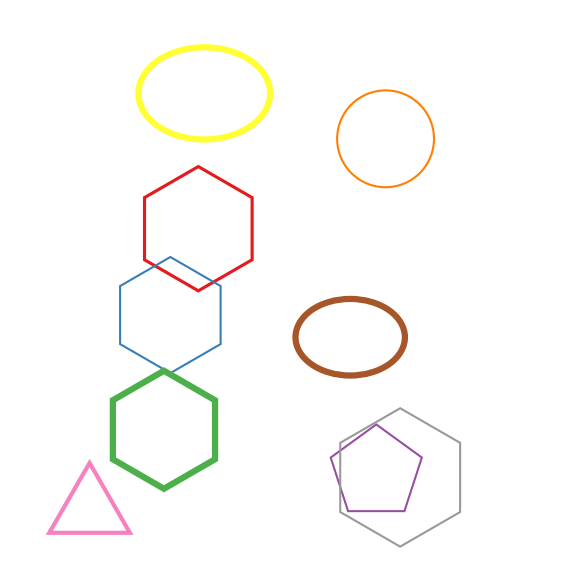[{"shape": "hexagon", "thickness": 1.5, "radius": 0.54, "center": [0.343, 0.603]}, {"shape": "hexagon", "thickness": 1, "radius": 0.5, "center": [0.295, 0.454]}, {"shape": "hexagon", "thickness": 3, "radius": 0.51, "center": [0.284, 0.255]}, {"shape": "pentagon", "thickness": 1, "radius": 0.41, "center": [0.652, 0.181]}, {"shape": "circle", "thickness": 1, "radius": 0.42, "center": [0.668, 0.759]}, {"shape": "oval", "thickness": 3, "radius": 0.57, "center": [0.354, 0.837]}, {"shape": "oval", "thickness": 3, "radius": 0.47, "center": [0.606, 0.415]}, {"shape": "triangle", "thickness": 2, "radius": 0.4, "center": [0.155, 0.117]}, {"shape": "hexagon", "thickness": 1, "radius": 0.6, "center": [0.693, 0.172]}]